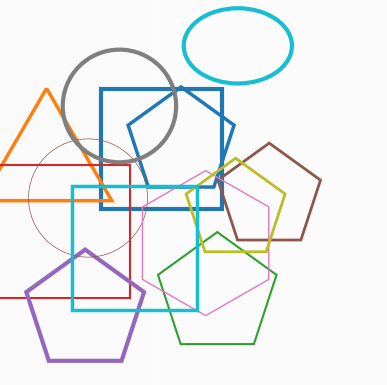[{"shape": "pentagon", "thickness": 2.5, "radius": 0.72, "center": [0.467, 0.63]}, {"shape": "square", "thickness": 3, "radius": 0.78, "center": [0.417, 0.613]}, {"shape": "triangle", "thickness": 2.5, "radius": 0.97, "center": [0.12, 0.576]}, {"shape": "pentagon", "thickness": 1.5, "radius": 0.8, "center": [0.561, 0.236]}, {"shape": "square", "thickness": 1.5, "radius": 0.87, "center": [0.161, 0.398]}, {"shape": "pentagon", "thickness": 3, "radius": 0.8, "center": [0.22, 0.192]}, {"shape": "circle", "thickness": 0.5, "radius": 0.77, "center": [0.227, 0.486]}, {"shape": "pentagon", "thickness": 2, "radius": 0.7, "center": [0.695, 0.489]}, {"shape": "hexagon", "thickness": 1, "radius": 0.94, "center": [0.531, 0.368]}, {"shape": "circle", "thickness": 3, "radius": 0.73, "center": [0.308, 0.725]}, {"shape": "pentagon", "thickness": 2, "radius": 0.67, "center": [0.608, 0.455]}, {"shape": "square", "thickness": 2.5, "radius": 0.8, "center": [0.347, 0.356]}, {"shape": "oval", "thickness": 3, "radius": 0.7, "center": [0.614, 0.881]}]